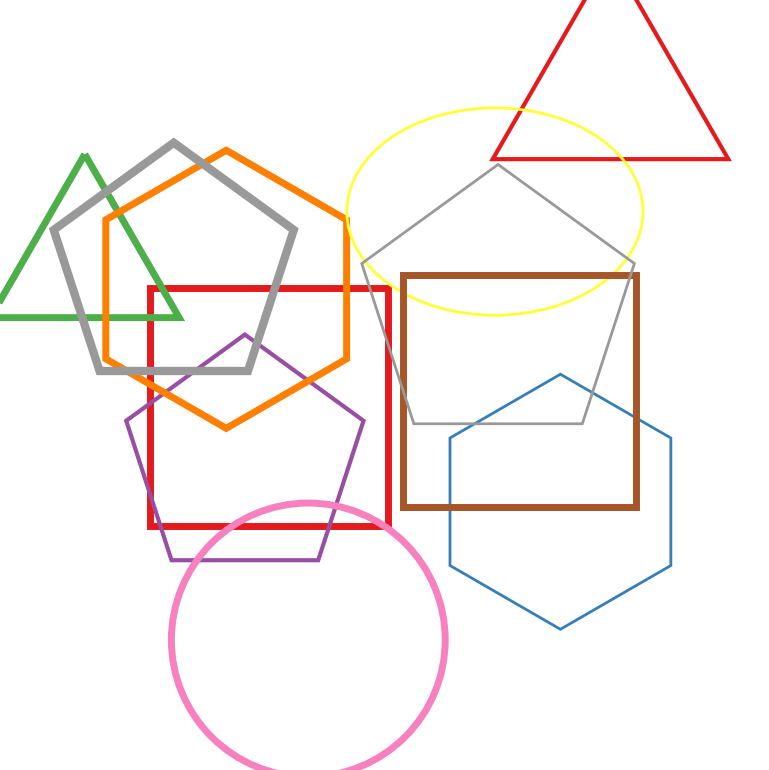[{"shape": "square", "thickness": 2.5, "radius": 0.77, "center": [0.35, 0.472]}, {"shape": "triangle", "thickness": 1.5, "radius": 0.88, "center": [0.793, 0.882]}, {"shape": "hexagon", "thickness": 1, "radius": 0.83, "center": [0.728, 0.348]}, {"shape": "triangle", "thickness": 2.5, "radius": 0.71, "center": [0.11, 0.658]}, {"shape": "pentagon", "thickness": 1.5, "radius": 0.81, "center": [0.318, 0.403]}, {"shape": "hexagon", "thickness": 2.5, "radius": 0.9, "center": [0.294, 0.624]}, {"shape": "oval", "thickness": 1, "radius": 0.96, "center": [0.643, 0.725]}, {"shape": "square", "thickness": 2.5, "radius": 0.76, "center": [0.675, 0.492]}, {"shape": "circle", "thickness": 2.5, "radius": 0.89, "center": [0.4, 0.169]}, {"shape": "pentagon", "thickness": 3, "radius": 0.82, "center": [0.226, 0.651]}, {"shape": "pentagon", "thickness": 1, "radius": 0.93, "center": [0.647, 0.6]}]